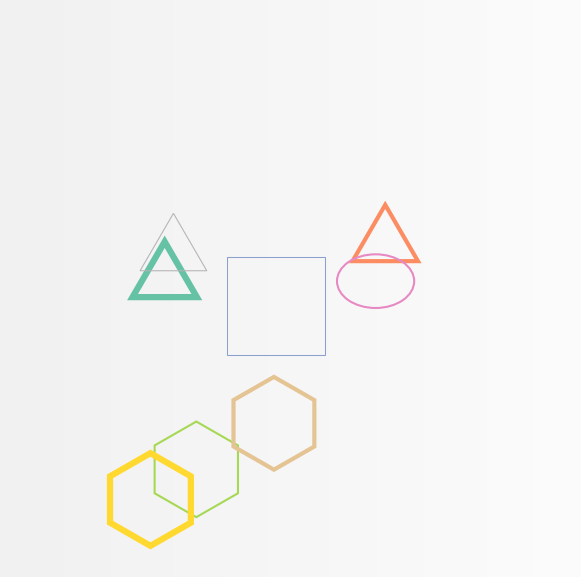[{"shape": "triangle", "thickness": 3, "radius": 0.32, "center": [0.283, 0.517]}, {"shape": "triangle", "thickness": 2, "radius": 0.32, "center": [0.663, 0.579]}, {"shape": "square", "thickness": 0.5, "radius": 0.42, "center": [0.475, 0.469]}, {"shape": "oval", "thickness": 1, "radius": 0.33, "center": [0.646, 0.512]}, {"shape": "hexagon", "thickness": 1, "radius": 0.41, "center": [0.338, 0.186]}, {"shape": "hexagon", "thickness": 3, "radius": 0.4, "center": [0.259, 0.134]}, {"shape": "hexagon", "thickness": 2, "radius": 0.4, "center": [0.471, 0.266]}, {"shape": "triangle", "thickness": 0.5, "radius": 0.33, "center": [0.298, 0.563]}]